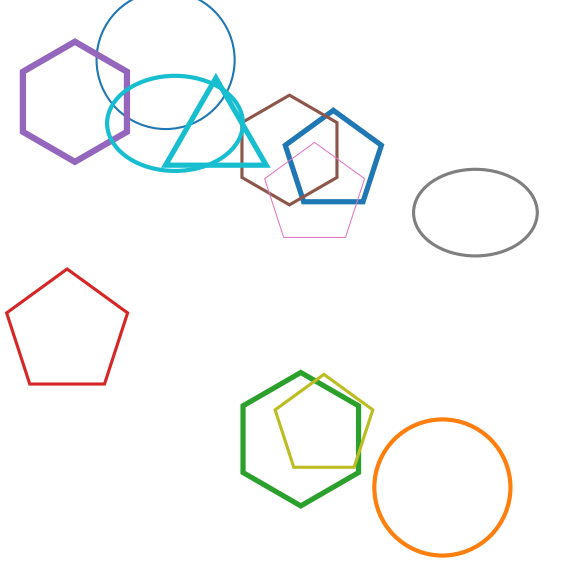[{"shape": "circle", "thickness": 1, "radius": 0.6, "center": [0.287, 0.895]}, {"shape": "pentagon", "thickness": 2.5, "radius": 0.44, "center": [0.577, 0.721]}, {"shape": "circle", "thickness": 2, "radius": 0.59, "center": [0.766, 0.155]}, {"shape": "hexagon", "thickness": 2.5, "radius": 0.58, "center": [0.521, 0.239]}, {"shape": "pentagon", "thickness": 1.5, "radius": 0.55, "center": [0.116, 0.423]}, {"shape": "hexagon", "thickness": 3, "radius": 0.52, "center": [0.13, 0.823]}, {"shape": "hexagon", "thickness": 1.5, "radius": 0.47, "center": [0.501, 0.739]}, {"shape": "pentagon", "thickness": 0.5, "radius": 0.45, "center": [0.545, 0.662]}, {"shape": "oval", "thickness": 1.5, "radius": 0.54, "center": [0.823, 0.631]}, {"shape": "pentagon", "thickness": 1.5, "radius": 0.44, "center": [0.561, 0.262]}, {"shape": "oval", "thickness": 2, "radius": 0.59, "center": [0.303, 0.785]}, {"shape": "triangle", "thickness": 2.5, "radius": 0.5, "center": [0.374, 0.763]}]